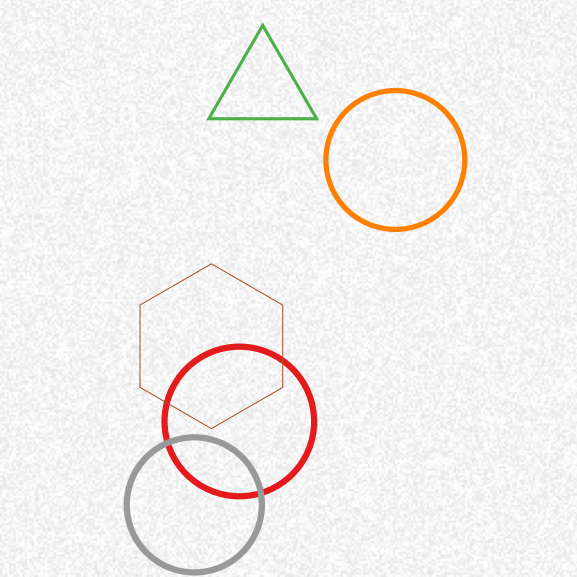[{"shape": "circle", "thickness": 3, "radius": 0.65, "center": [0.414, 0.269]}, {"shape": "triangle", "thickness": 1.5, "radius": 0.54, "center": [0.455, 0.847]}, {"shape": "circle", "thickness": 2.5, "radius": 0.6, "center": [0.685, 0.722]}, {"shape": "hexagon", "thickness": 0.5, "radius": 0.71, "center": [0.366, 0.4]}, {"shape": "circle", "thickness": 3, "radius": 0.59, "center": [0.336, 0.125]}]